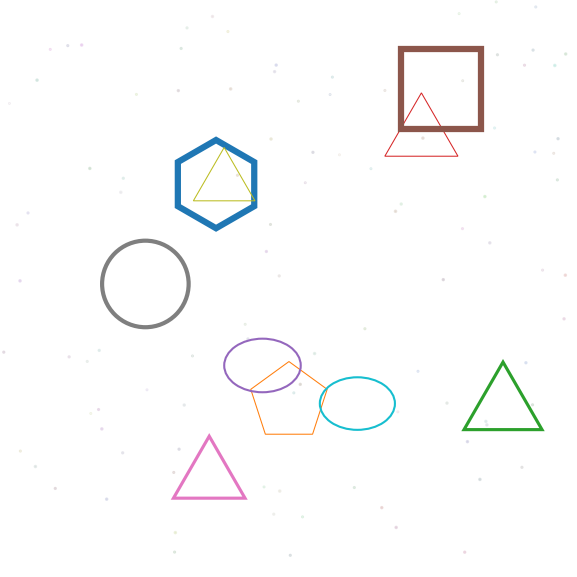[{"shape": "hexagon", "thickness": 3, "radius": 0.38, "center": [0.374, 0.68]}, {"shape": "pentagon", "thickness": 0.5, "radius": 0.35, "center": [0.5, 0.304]}, {"shape": "triangle", "thickness": 1.5, "radius": 0.39, "center": [0.871, 0.294]}, {"shape": "triangle", "thickness": 0.5, "radius": 0.37, "center": [0.73, 0.765]}, {"shape": "oval", "thickness": 1, "radius": 0.33, "center": [0.455, 0.366]}, {"shape": "square", "thickness": 3, "radius": 0.35, "center": [0.764, 0.845]}, {"shape": "triangle", "thickness": 1.5, "radius": 0.36, "center": [0.362, 0.172]}, {"shape": "circle", "thickness": 2, "radius": 0.37, "center": [0.252, 0.507]}, {"shape": "triangle", "thickness": 0.5, "radius": 0.31, "center": [0.388, 0.682]}, {"shape": "oval", "thickness": 1, "radius": 0.33, "center": [0.619, 0.3]}]